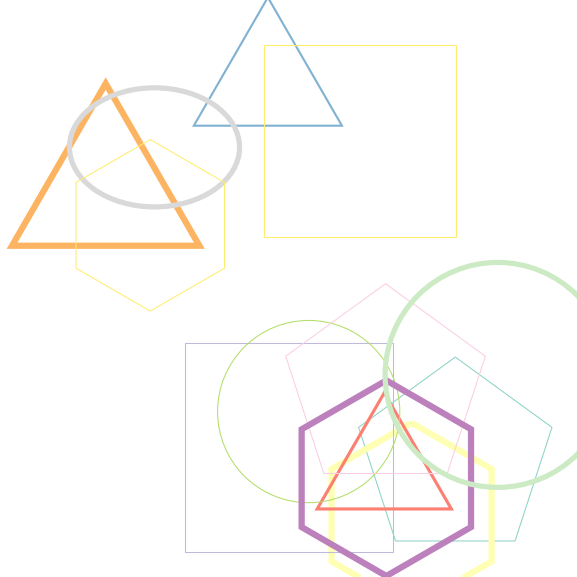[{"shape": "pentagon", "thickness": 0.5, "radius": 0.88, "center": [0.788, 0.205]}, {"shape": "hexagon", "thickness": 3, "radius": 0.8, "center": [0.713, 0.107]}, {"shape": "square", "thickness": 0.5, "radius": 0.9, "center": [0.5, 0.224]}, {"shape": "triangle", "thickness": 1.5, "radius": 0.67, "center": [0.665, 0.185]}, {"shape": "triangle", "thickness": 1, "radius": 0.74, "center": [0.464, 0.856]}, {"shape": "triangle", "thickness": 3, "radius": 0.94, "center": [0.183, 0.667]}, {"shape": "circle", "thickness": 0.5, "radius": 0.79, "center": [0.535, 0.286]}, {"shape": "pentagon", "thickness": 0.5, "radius": 0.91, "center": [0.668, 0.326]}, {"shape": "oval", "thickness": 2.5, "radius": 0.74, "center": [0.268, 0.744]}, {"shape": "hexagon", "thickness": 3, "radius": 0.85, "center": [0.669, 0.171]}, {"shape": "circle", "thickness": 2.5, "radius": 0.97, "center": [0.862, 0.35]}, {"shape": "square", "thickness": 0.5, "radius": 0.83, "center": [0.624, 0.755]}, {"shape": "hexagon", "thickness": 0.5, "radius": 0.74, "center": [0.26, 0.609]}]